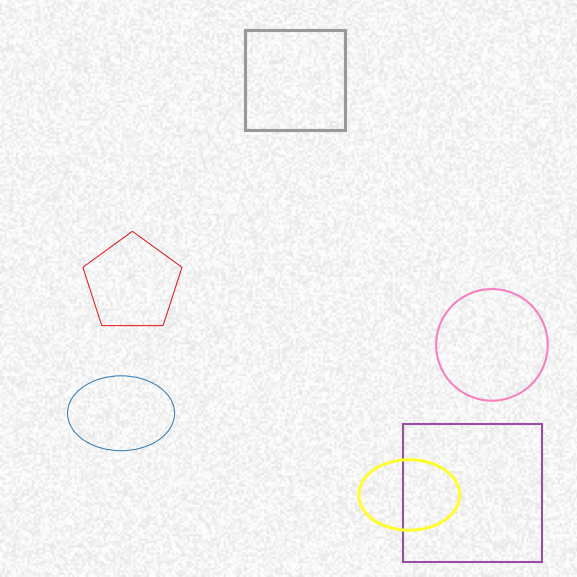[{"shape": "pentagon", "thickness": 0.5, "radius": 0.45, "center": [0.229, 0.508]}, {"shape": "oval", "thickness": 0.5, "radius": 0.46, "center": [0.21, 0.284]}, {"shape": "square", "thickness": 1, "radius": 0.6, "center": [0.818, 0.146]}, {"shape": "oval", "thickness": 1.5, "radius": 0.44, "center": [0.709, 0.142]}, {"shape": "circle", "thickness": 1, "radius": 0.48, "center": [0.852, 0.402]}, {"shape": "square", "thickness": 1.5, "radius": 0.43, "center": [0.511, 0.861]}]